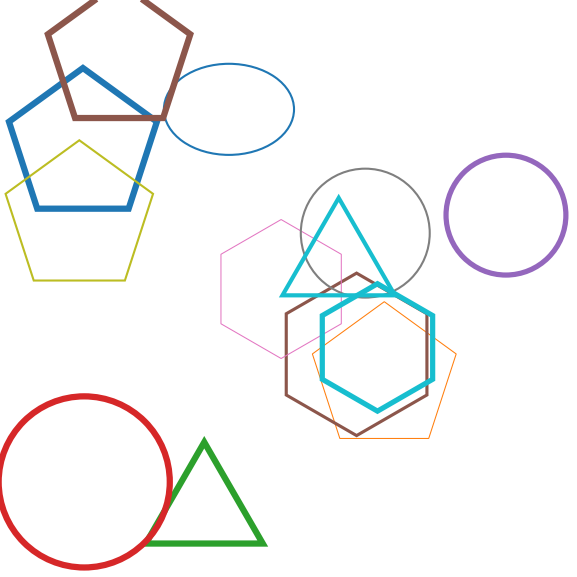[{"shape": "pentagon", "thickness": 3, "radius": 0.67, "center": [0.144, 0.747]}, {"shape": "oval", "thickness": 1, "radius": 0.56, "center": [0.396, 0.81]}, {"shape": "pentagon", "thickness": 0.5, "radius": 0.65, "center": [0.665, 0.346]}, {"shape": "triangle", "thickness": 3, "radius": 0.58, "center": [0.354, 0.116]}, {"shape": "circle", "thickness": 3, "radius": 0.74, "center": [0.146, 0.165]}, {"shape": "circle", "thickness": 2.5, "radius": 0.52, "center": [0.876, 0.627]}, {"shape": "pentagon", "thickness": 3, "radius": 0.65, "center": [0.206, 0.9]}, {"shape": "hexagon", "thickness": 1.5, "radius": 0.7, "center": [0.617, 0.386]}, {"shape": "hexagon", "thickness": 0.5, "radius": 0.6, "center": [0.487, 0.499]}, {"shape": "circle", "thickness": 1, "radius": 0.56, "center": [0.633, 0.595]}, {"shape": "pentagon", "thickness": 1, "radius": 0.67, "center": [0.137, 0.622]}, {"shape": "triangle", "thickness": 2, "radius": 0.56, "center": [0.586, 0.544]}, {"shape": "hexagon", "thickness": 2.5, "radius": 0.55, "center": [0.654, 0.398]}]